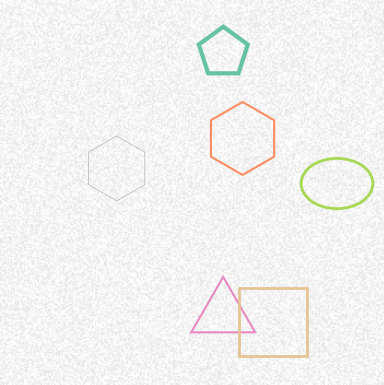[{"shape": "pentagon", "thickness": 3, "radius": 0.33, "center": [0.58, 0.864]}, {"shape": "hexagon", "thickness": 1.5, "radius": 0.47, "center": [0.63, 0.64]}, {"shape": "triangle", "thickness": 1.5, "radius": 0.48, "center": [0.58, 0.185]}, {"shape": "oval", "thickness": 2, "radius": 0.47, "center": [0.875, 0.523]}, {"shape": "square", "thickness": 2, "radius": 0.44, "center": [0.708, 0.163]}, {"shape": "hexagon", "thickness": 0.5, "radius": 0.42, "center": [0.303, 0.562]}]